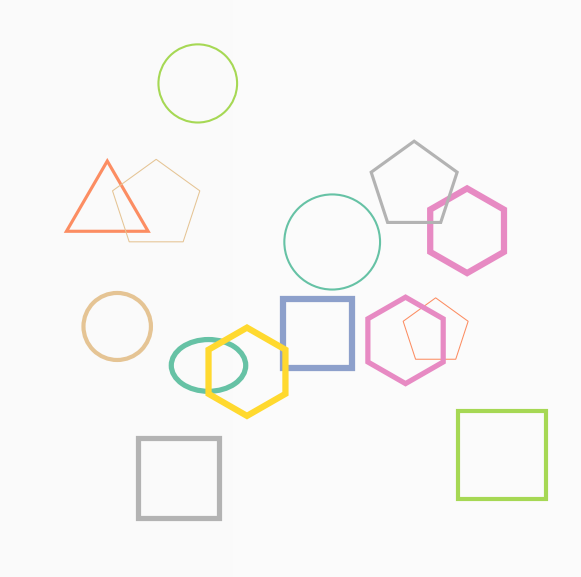[{"shape": "circle", "thickness": 1, "radius": 0.41, "center": [0.572, 0.58]}, {"shape": "oval", "thickness": 2.5, "radius": 0.32, "center": [0.359, 0.366]}, {"shape": "triangle", "thickness": 1.5, "radius": 0.41, "center": [0.185, 0.639]}, {"shape": "pentagon", "thickness": 0.5, "radius": 0.29, "center": [0.75, 0.425]}, {"shape": "square", "thickness": 3, "radius": 0.3, "center": [0.547, 0.422]}, {"shape": "hexagon", "thickness": 3, "radius": 0.37, "center": [0.804, 0.6]}, {"shape": "hexagon", "thickness": 2.5, "radius": 0.37, "center": [0.698, 0.41]}, {"shape": "square", "thickness": 2, "radius": 0.38, "center": [0.863, 0.211]}, {"shape": "circle", "thickness": 1, "radius": 0.34, "center": [0.34, 0.855]}, {"shape": "hexagon", "thickness": 3, "radius": 0.38, "center": [0.425, 0.355]}, {"shape": "circle", "thickness": 2, "radius": 0.29, "center": [0.202, 0.434]}, {"shape": "pentagon", "thickness": 0.5, "radius": 0.39, "center": [0.269, 0.644]}, {"shape": "pentagon", "thickness": 1.5, "radius": 0.39, "center": [0.713, 0.677]}, {"shape": "square", "thickness": 2.5, "radius": 0.35, "center": [0.307, 0.171]}]